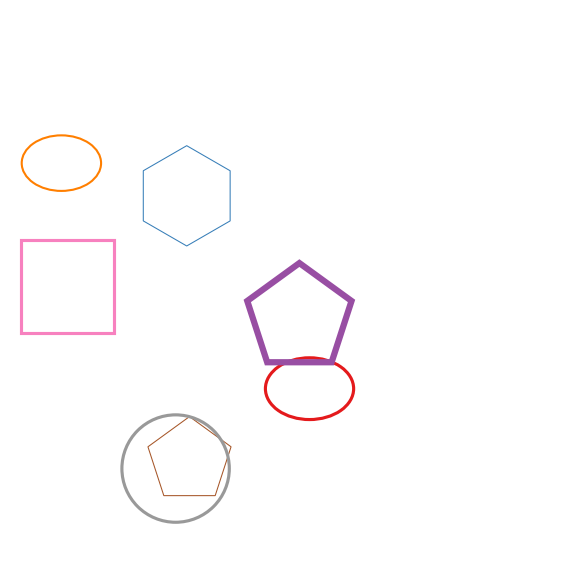[{"shape": "oval", "thickness": 1.5, "radius": 0.38, "center": [0.536, 0.326]}, {"shape": "hexagon", "thickness": 0.5, "radius": 0.43, "center": [0.323, 0.66]}, {"shape": "pentagon", "thickness": 3, "radius": 0.47, "center": [0.518, 0.449]}, {"shape": "oval", "thickness": 1, "radius": 0.34, "center": [0.106, 0.717]}, {"shape": "pentagon", "thickness": 0.5, "radius": 0.38, "center": [0.328, 0.202]}, {"shape": "square", "thickness": 1.5, "radius": 0.4, "center": [0.116, 0.502]}, {"shape": "circle", "thickness": 1.5, "radius": 0.46, "center": [0.304, 0.188]}]